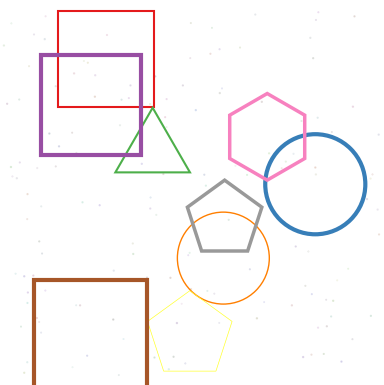[{"shape": "square", "thickness": 1.5, "radius": 0.62, "center": [0.275, 0.847]}, {"shape": "circle", "thickness": 3, "radius": 0.65, "center": [0.819, 0.521]}, {"shape": "triangle", "thickness": 1.5, "radius": 0.56, "center": [0.397, 0.608]}, {"shape": "square", "thickness": 3, "radius": 0.65, "center": [0.236, 0.727]}, {"shape": "circle", "thickness": 1, "radius": 0.6, "center": [0.58, 0.33]}, {"shape": "pentagon", "thickness": 0.5, "radius": 0.58, "center": [0.493, 0.129]}, {"shape": "square", "thickness": 3, "radius": 0.74, "center": [0.236, 0.124]}, {"shape": "hexagon", "thickness": 2.5, "radius": 0.56, "center": [0.694, 0.645]}, {"shape": "pentagon", "thickness": 2.5, "radius": 0.51, "center": [0.583, 0.43]}]